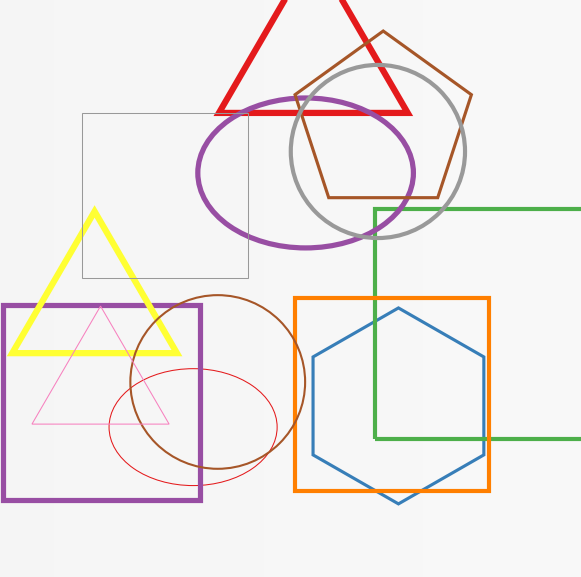[{"shape": "triangle", "thickness": 3, "radius": 0.94, "center": [0.539, 0.897]}, {"shape": "oval", "thickness": 0.5, "radius": 0.72, "center": [0.332, 0.26]}, {"shape": "hexagon", "thickness": 1.5, "radius": 0.85, "center": [0.686, 0.296]}, {"shape": "square", "thickness": 2, "radius": 1.0, "center": [0.844, 0.438]}, {"shape": "oval", "thickness": 2.5, "radius": 0.93, "center": [0.526, 0.7]}, {"shape": "square", "thickness": 2.5, "radius": 0.84, "center": [0.175, 0.301]}, {"shape": "square", "thickness": 2, "radius": 0.84, "center": [0.674, 0.316]}, {"shape": "triangle", "thickness": 3, "radius": 0.82, "center": [0.163, 0.469]}, {"shape": "pentagon", "thickness": 1.5, "radius": 0.8, "center": [0.659, 0.786]}, {"shape": "circle", "thickness": 1, "radius": 0.75, "center": [0.375, 0.338]}, {"shape": "triangle", "thickness": 0.5, "radius": 0.68, "center": [0.173, 0.333]}, {"shape": "circle", "thickness": 2, "radius": 0.75, "center": [0.65, 0.737]}, {"shape": "square", "thickness": 0.5, "radius": 0.71, "center": [0.283, 0.661]}]